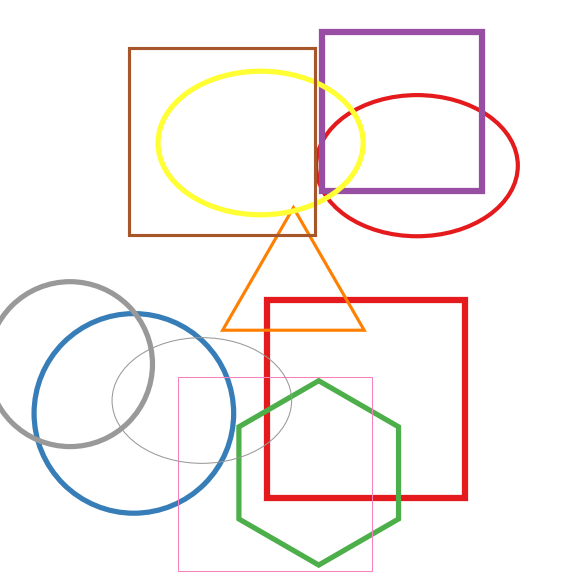[{"shape": "square", "thickness": 3, "radius": 0.86, "center": [0.634, 0.308]}, {"shape": "oval", "thickness": 2, "radius": 0.87, "center": [0.722, 0.712]}, {"shape": "circle", "thickness": 2.5, "radius": 0.86, "center": [0.232, 0.283]}, {"shape": "hexagon", "thickness": 2.5, "radius": 0.8, "center": [0.552, 0.18]}, {"shape": "square", "thickness": 3, "radius": 0.69, "center": [0.696, 0.806]}, {"shape": "triangle", "thickness": 1.5, "radius": 0.71, "center": [0.508, 0.498]}, {"shape": "oval", "thickness": 2.5, "radius": 0.89, "center": [0.451, 0.752]}, {"shape": "square", "thickness": 1.5, "radius": 0.81, "center": [0.384, 0.754]}, {"shape": "square", "thickness": 0.5, "radius": 0.84, "center": [0.476, 0.178]}, {"shape": "oval", "thickness": 0.5, "radius": 0.78, "center": [0.35, 0.306]}, {"shape": "circle", "thickness": 2.5, "radius": 0.71, "center": [0.121, 0.369]}]